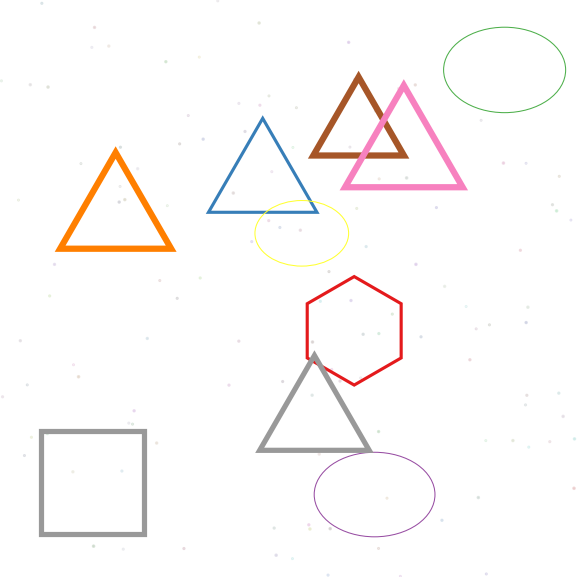[{"shape": "hexagon", "thickness": 1.5, "radius": 0.47, "center": [0.613, 0.426]}, {"shape": "triangle", "thickness": 1.5, "radius": 0.54, "center": [0.455, 0.686]}, {"shape": "oval", "thickness": 0.5, "radius": 0.53, "center": [0.874, 0.878]}, {"shape": "oval", "thickness": 0.5, "radius": 0.52, "center": [0.649, 0.143]}, {"shape": "triangle", "thickness": 3, "radius": 0.56, "center": [0.2, 0.624]}, {"shape": "oval", "thickness": 0.5, "radius": 0.41, "center": [0.523, 0.595]}, {"shape": "triangle", "thickness": 3, "radius": 0.45, "center": [0.621, 0.775]}, {"shape": "triangle", "thickness": 3, "radius": 0.59, "center": [0.699, 0.734]}, {"shape": "triangle", "thickness": 2.5, "radius": 0.55, "center": [0.545, 0.274]}, {"shape": "square", "thickness": 2.5, "radius": 0.45, "center": [0.16, 0.164]}]